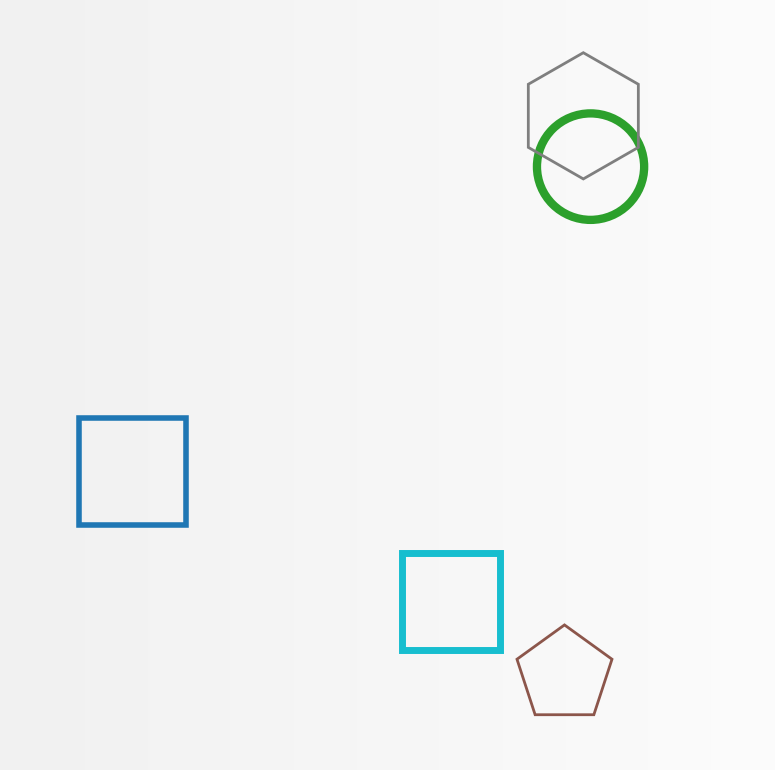[{"shape": "square", "thickness": 2, "radius": 0.35, "center": [0.171, 0.388]}, {"shape": "circle", "thickness": 3, "radius": 0.35, "center": [0.762, 0.784]}, {"shape": "pentagon", "thickness": 1, "radius": 0.32, "center": [0.728, 0.124]}, {"shape": "hexagon", "thickness": 1, "radius": 0.41, "center": [0.753, 0.85]}, {"shape": "square", "thickness": 2.5, "radius": 0.32, "center": [0.582, 0.219]}]